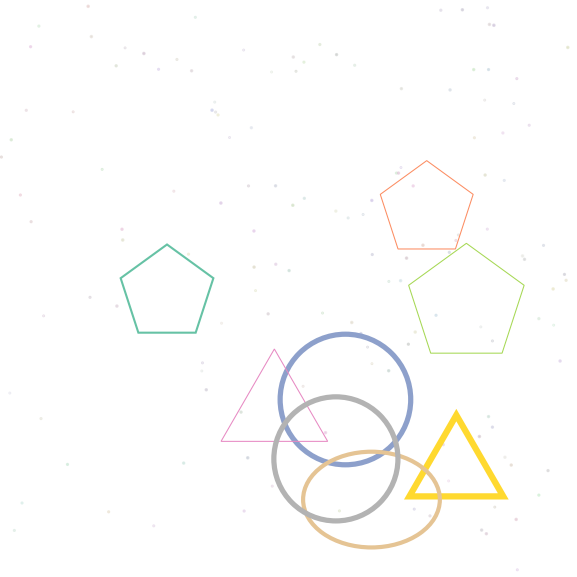[{"shape": "pentagon", "thickness": 1, "radius": 0.42, "center": [0.289, 0.491]}, {"shape": "pentagon", "thickness": 0.5, "radius": 0.42, "center": [0.739, 0.636]}, {"shape": "circle", "thickness": 2.5, "radius": 0.57, "center": [0.598, 0.307]}, {"shape": "triangle", "thickness": 0.5, "radius": 0.53, "center": [0.475, 0.288]}, {"shape": "pentagon", "thickness": 0.5, "radius": 0.53, "center": [0.808, 0.473]}, {"shape": "triangle", "thickness": 3, "radius": 0.47, "center": [0.79, 0.187]}, {"shape": "oval", "thickness": 2, "radius": 0.59, "center": [0.643, 0.134]}, {"shape": "circle", "thickness": 2.5, "radius": 0.54, "center": [0.582, 0.205]}]